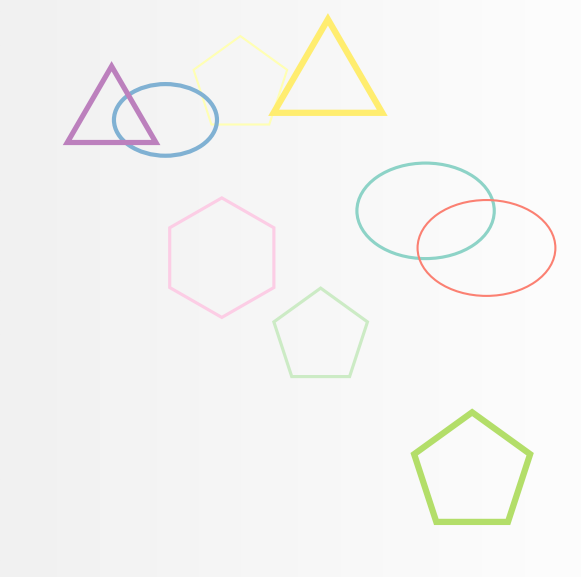[{"shape": "oval", "thickness": 1.5, "radius": 0.59, "center": [0.732, 0.634]}, {"shape": "pentagon", "thickness": 1, "radius": 0.42, "center": [0.414, 0.852]}, {"shape": "oval", "thickness": 1, "radius": 0.59, "center": [0.837, 0.57]}, {"shape": "oval", "thickness": 2, "radius": 0.44, "center": [0.285, 0.791]}, {"shape": "pentagon", "thickness": 3, "radius": 0.52, "center": [0.812, 0.18]}, {"shape": "hexagon", "thickness": 1.5, "radius": 0.52, "center": [0.382, 0.553]}, {"shape": "triangle", "thickness": 2.5, "radius": 0.44, "center": [0.192, 0.796]}, {"shape": "pentagon", "thickness": 1.5, "radius": 0.42, "center": [0.552, 0.416]}, {"shape": "triangle", "thickness": 3, "radius": 0.54, "center": [0.564, 0.858]}]